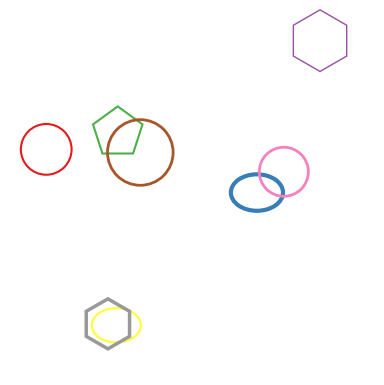[{"shape": "circle", "thickness": 1.5, "radius": 0.33, "center": [0.12, 0.612]}, {"shape": "oval", "thickness": 3, "radius": 0.34, "center": [0.667, 0.5]}, {"shape": "pentagon", "thickness": 1.5, "radius": 0.34, "center": [0.306, 0.656]}, {"shape": "hexagon", "thickness": 1, "radius": 0.4, "center": [0.831, 0.894]}, {"shape": "oval", "thickness": 1.5, "radius": 0.32, "center": [0.302, 0.155]}, {"shape": "circle", "thickness": 2, "radius": 0.43, "center": [0.364, 0.604]}, {"shape": "circle", "thickness": 2, "radius": 0.32, "center": [0.737, 0.554]}, {"shape": "hexagon", "thickness": 2.5, "radius": 0.32, "center": [0.28, 0.159]}]